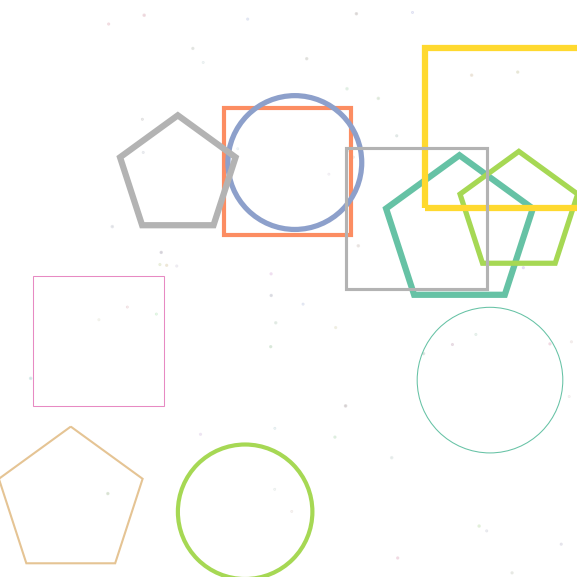[{"shape": "pentagon", "thickness": 3, "radius": 0.67, "center": [0.796, 0.597]}, {"shape": "circle", "thickness": 0.5, "radius": 0.63, "center": [0.848, 0.341]}, {"shape": "square", "thickness": 2, "radius": 0.55, "center": [0.498, 0.702]}, {"shape": "circle", "thickness": 2.5, "radius": 0.58, "center": [0.511, 0.718]}, {"shape": "square", "thickness": 0.5, "radius": 0.56, "center": [0.171, 0.409]}, {"shape": "pentagon", "thickness": 2.5, "radius": 0.54, "center": [0.898, 0.63]}, {"shape": "circle", "thickness": 2, "radius": 0.58, "center": [0.424, 0.113]}, {"shape": "square", "thickness": 3, "radius": 0.69, "center": [0.874, 0.777]}, {"shape": "pentagon", "thickness": 1, "radius": 0.65, "center": [0.123, 0.13]}, {"shape": "pentagon", "thickness": 3, "radius": 0.53, "center": [0.308, 0.694]}, {"shape": "square", "thickness": 1.5, "radius": 0.61, "center": [0.721, 0.62]}]